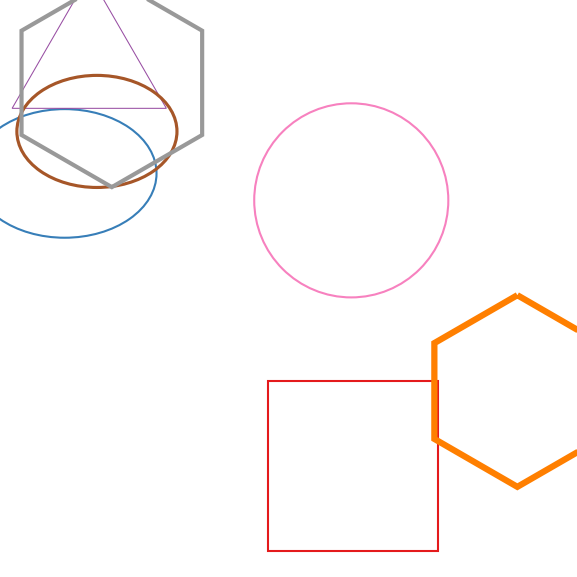[{"shape": "square", "thickness": 1, "radius": 0.74, "center": [0.611, 0.192]}, {"shape": "oval", "thickness": 1, "radius": 0.8, "center": [0.112, 0.699]}, {"shape": "triangle", "thickness": 0.5, "radius": 0.77, "center": [0.155, 0.889]}, {"shape": "hexagon", "thickness": 3, "radius": 0.83, "center": [0.896, 0.322]}, {"shape": "oval", "thickness": 1.5, "radius": 0.69, "center": [0.168, 0.772]}, {"shape": "circle", "thickness": 1, "radius": 0.84, "center": [0.608, 0.652]}, {"shape": "hexagon", "thickness": 2, "radius": 0.9, "center": [0.194, 0.856]}]